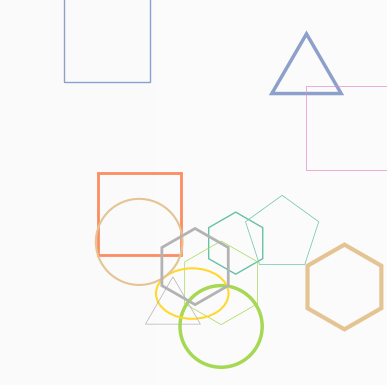[{"shape": "pentagon", "thickness": 0.5, "radius": 0.5, "center": [0.728, 0.393]}, {"shape": "hexagon", "thickness": 1, "radius": 0.4, "center": [0.608, 0.368]}, {"shape": "square", "thickness": 2, "radius": 0.53, "center": [0.36, 0.443]}, {"shape": "triangle", "thickness": 2.5, "radius": 0.52, "center": [0.791, 0.809]}, {"shape": "square", "thickness": 1, "radius": 0.55, "center": [0.276, 0.897]}, {"shape": "square", "thickness": 0.5, "radius": 0.54, "center": [0.898, 0.667]}, {"shape": "circle", "thickness": 2.5, "radius": 0.53, "center": [0.571, 0.152]}, {"shape": "hexagon", "thickness": 0.5, "radius": 0.54, "center": [0.571, 0.265]}, {"shape": "oval", "thickness": 1.5, "radius": 0.47, "center": [0.496, 0.238]}, {"shape": "circle", "thickness": 1.5, "radius": 0.56, "center": [0.359, 0.372]}, {"shape": "hexagon", "thickness": 3, "radius": 0.55, "center": [0.889, 0.255]}, {"shape": "triangle", "thickness": 0.5, "radius": 0.41, "center": [0.446, 0.199]}, {"shape": "hexagon", "thickness": 2, "radius": 0.49, "center": [0.503, 0.308]}]